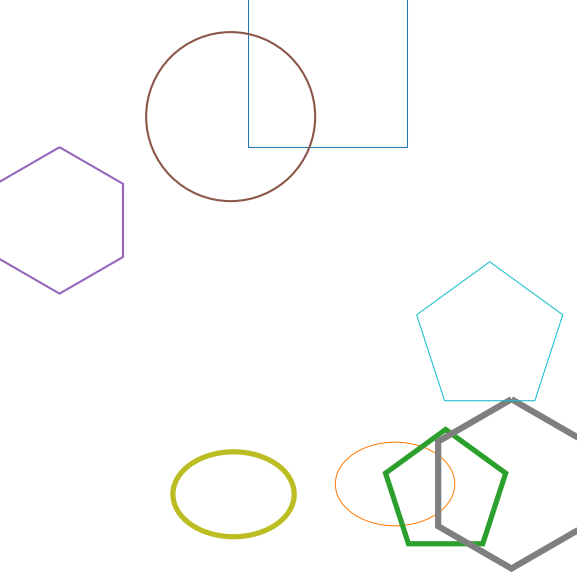[{"shape": "square", "thickness": 0.5, "radius": 0.69, "center": [0.567, 0.884]}, {"shape": "oval", "thickness": 0.5, "radius": 0.52, "center": [0.684, 0.161]}, {"shape": "pentagon", "thickness": 2.5, "radius": 0.55, "center": [0.772, 0.146]}, {"shape": "hexagon", "thickness": 1, "radius": 0.63, "center": [0.103, 0.617]}, {"shape": "circle", "thickness": 1, "radius": 0.73, "center": [0.399, 0.797]}, {"shape": "hexagon", "thickness": 3, "radius": 0.73, "center": [0.886, 0.161]}, {"shape": "oval", "thickness": 2.5, "radius": 0.53, "center": [0.404, 0.143]}, {"shape": "pentagon", "thickness": 0.5, "radius": 0.66, "center": [0.848, 0.413]}]